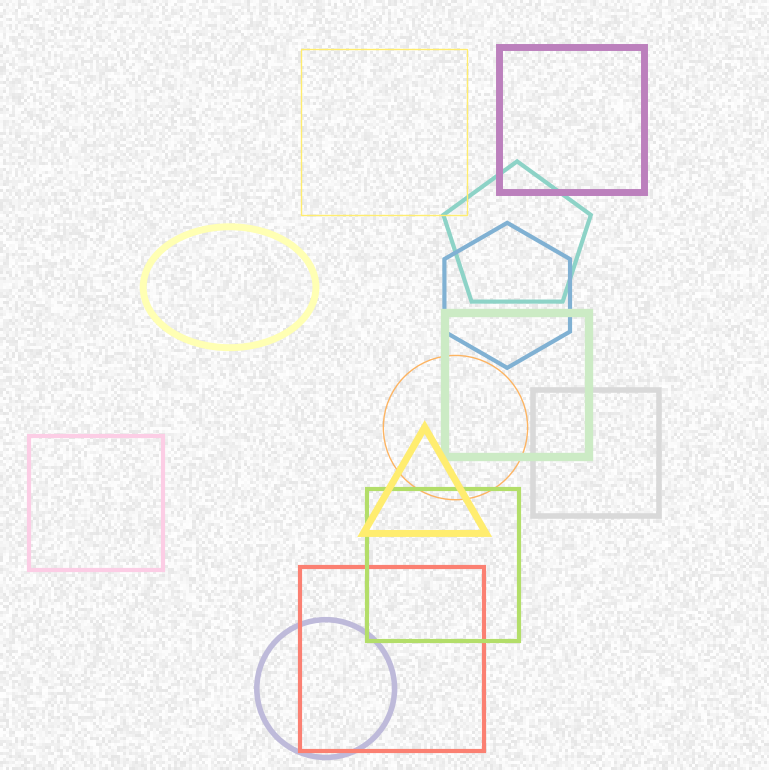[{"shape": "pentagon", "thickness": 1.5, "radius": 0.5, "center": [0.672, 0.69]}, {"shape": "oval", "thickness": 2.5, "radius": 0.56, "center": [0.298, 0.627]}, {"shape": "circle", "thickness": 2, "radius": 0.45, "center": [0.423, 0.106]}, {"shape": "square", "thickness": 1.5, "radius": 0.6, "center": [0.509, 0.144]}, {"shape": "hexagon", "thickness": 1.5, "radius": 0.47, "center": [0.659, 0.616]}, {"shape": "circle", "thickness": 0.5, "radius": 0.47, "center": [0.592, 0.445]}, {"shape": "square", "thickness": 1.5, "radius": 0.49, "center": [0.576, 0.266]}, {"shape": "square", "thickness": 1.5, "radius": 0.44, "center": [0.125, 0.347]}, {"shape": "square", "thickness": 2, "radius": 0.41, "center": [0.774, 0.411]}, {"shape": "square", "thickness": 2.5, "radius": 0.47, "center": [0.742, 0.845]}, {"shape": "square", "thickness": 3, "radius": 0.47, "center": [0.671, 0.5]}, {"shape": "square", "thickness": 0.5, "radius": 0.54, "center": [0.498, 0.829]}, {"shape": "triangle", "thickness": 2.5, "radius": 0.46, "center": [0.552, 0.353]}]